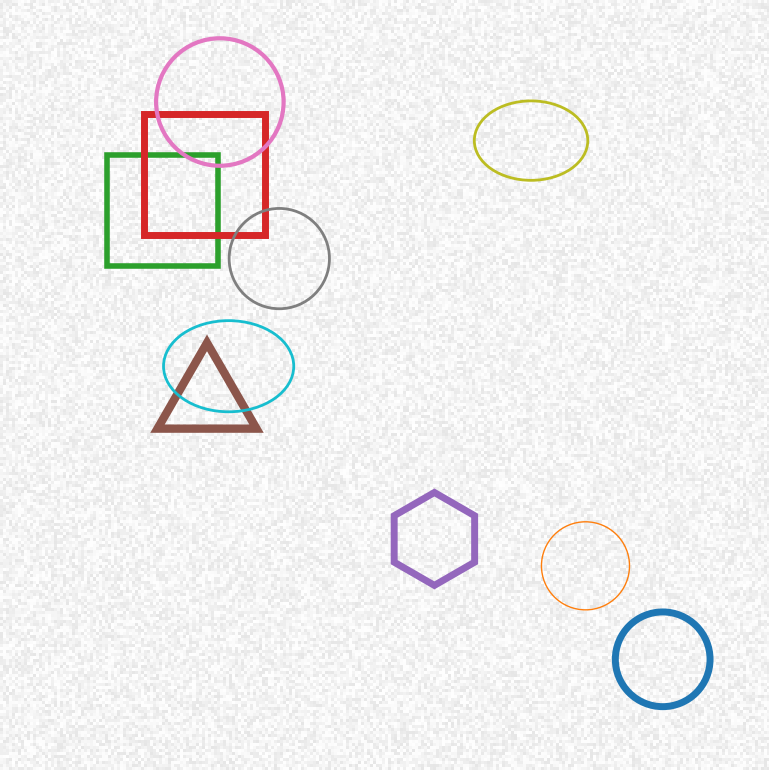[{"shape": "circle", "thickness": 2.5, "radius": 0.31, "center": [0.861, 0.144]}, {"shape": "circle", "thickness": 0.5, "radius": 0.29, "center": [0.76, 0.265]}, {"shape": "square", "thickness": 2, "radius": 0.36, "center": [0.211, 0.726]}, {"shape": "square", "thickness": 2.5, "radius": 0.39, "center": [0.266, 0.773]}, {"shape": "hexagon", "thickness": 2.5, "radius": 0.3, "center": [0.564, 0.3]}, {"shape": "triangle", "thickness": 3, "radius": 0.37, "center": [0.269, 0.48]}, {"shape": "circle", "thickness": 1.5, "radius": 0.41, "center": [0.286, 0.868]}, {"shape": "circle", "thickness": 1, "radius": 0.33, "center": [0.363, 0.664]}, {"shape": "oval", "thickness": 1, "radius": 0.37, "center": [0.69, 0.817]}, {"shape": "oval", "thickness": 1, "radius": 0.42, "center": [0.297, 0.524]}]